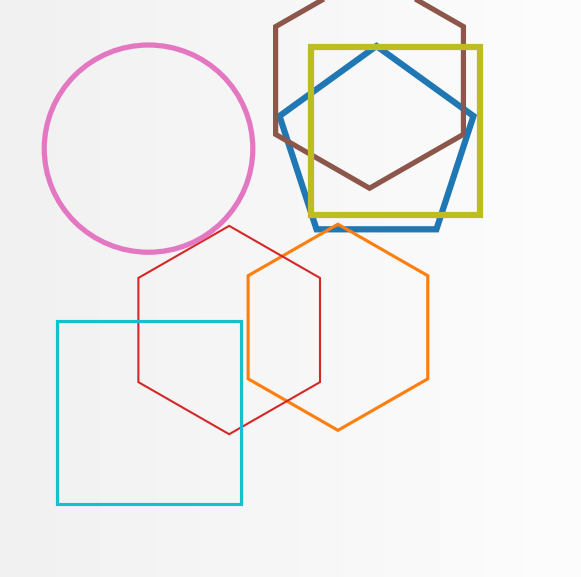[{"shape": "pentagon", "thickness": 3, "radius": 0.88, "center": [0.648, 0.744]}, {"shape": "hexagon", "thickness": 1.5, "radius": 0.89, "center": [0.581, 0.432]}, {"shape": "hexagon", "thickness": 1, "radius": 0.9, "center": [0.394, 0.428]}, {"shape": "hexagon", "thickness": 2.5, "radius": 0.93, "center": [0.636, 0.86]}, {"shape": "circle", "thickness": 2.5, "radius": 0.9, "center": [0.256, 0.742]}, {"shape": "square", "thickness": 3, "radius": 0.73, "center": [0.68, 0.772]}, {"shape": "square", "thickness": 1.5, "radius": 0.79, "center": [0.256, 0.285]}]